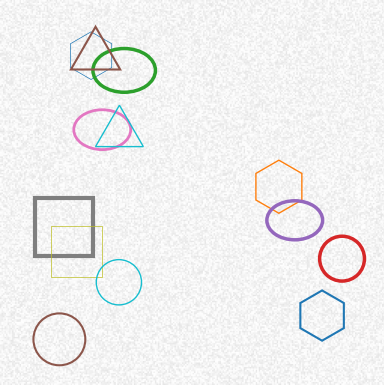[{"shape": "hexagon", "thickness": 1.5, "radius": 0.33, "center": [0.837, 0.18]}, {"shape": "hexagon", "thickness": 0.5, "radius": 0.31, "center": [0.237, 0.855]}, {"shape": "hexagon", "thickness": 1, "radius": 0.34, "center": [0.724, 0.515]}, {"shape": "oval", "thickness": 2.5, "radius": 0.41, "center": [0.323, 0.817]}, {"shape": "circle", "thickness": 2.5, "radius": 0.29, "center": [0.888, 0.328]}, {"shape": "oval", "thickness": 2.5, "radius": 0.36, "center": [0.766, 0.428]}, {"shape": "circle", "thickness": 1.5, "radius": 0.34, "center": [0.154, 0.119]}, {"shape": "triangle", "thickness": 1.5, "radius": 0.37, "center": [0.248, 0.856]}, {"shape": "oval", "thickness": 2, "radius": 0.37, "center": [0.266, 0.663]}, {"shape": "square", "thickness": 3, "radius": 0.38, "center": [0.166, 0.411]}, {"shape": "square", "thickness": 0.5, "radius": 0.33, "center": [0.199, 0.347]}, {"shape": "circle", "thickness": 1, "radius": 0.29, "center": [0.309, 0.267]}, {"shape": "triangle", "thickness": 1, "radius": 0.36, "center": [0.31, 0.655]}]